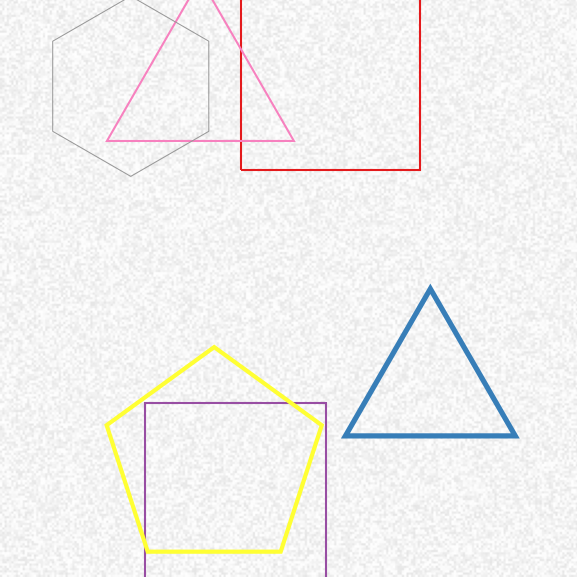[{"shape": "square", "thickness": 1, "radius": 0.77, "center": [0.573, 0.86]}, {"shape": "triangle", "thickness": 2.5, "radius": 0.85, "center": [0.745, 0.329]}, {"shape": "square", "thickness": 1, "radius": 0.78, "center": [0.408, 0.145]}, {"shape": "pentagon", "thickness": 2, "radius": 0.98, "center": [0.371, 0.202]}, {"shape": "triangle", "thickness": 1, "radius": 0.93, "center": [0.347, 0.848]}, {"shape": "hexagon", "thickness": 0.5, "radius": 0.78, "center": [0.226, 0.85]}]